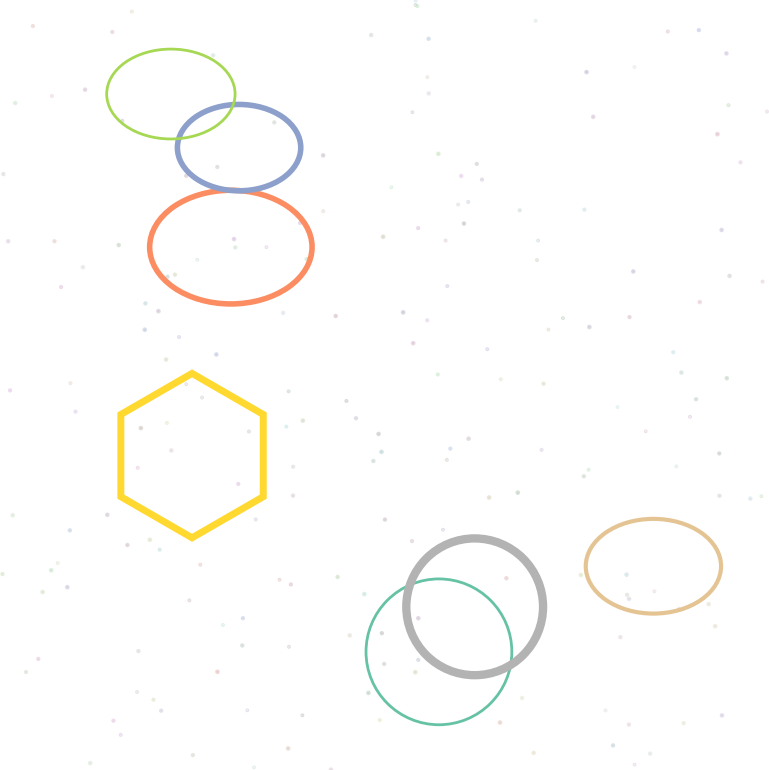[{"shape": "circle", "thickness": 1, "radius": 0.47, "center": [0.57, 0.153]}, {"shape": "oval", "thickness": 2, "radius": 0.53, "center": [0.3, 0.679]}, {"shape": "oval", "thickness": 2, "radius": 0.4, "center": [0.31, 0.808]}, {"shape": "oval", "thickness": 1, "radius": 0.42, "center": [0.222, 0.878]}, {"shape": "hexagon", "thickness": 2.5, "radius": 0.53, "center": [0.249, 0.408]}, {"shape": "oval", "thickness": 1.5, "radius": 0.44, "center": [0.849, 0.265]}, {"shape": "circle", "thickness": 3, "radius": 0.44, "center": [0.616, 0.212]}]